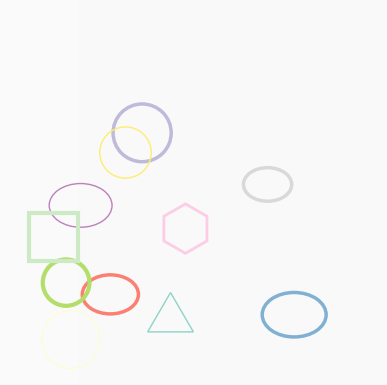[{"shape": "triangle", "thickness": 1, "radius": 0.34, "center": [0.44, 0.172]}, {"shape": "circle", "thickness": 0.5, "radius": 0.37, "center": [0.183, 0.118]}, {"shape": "circle", "thickness": 2.5, "radius": 0.37, "center": [0.367, 0.655]}, {"shape": "oval", "thickness": 2.5, "radius": 0.36, "center": [0.285, 0.235]}, {"shape": "oval", "thickness": 2.5, "radius": 0.41, "center": [0.759, 0.183]}, {"shape": "circle", "thickness": 3, "radius": 0.3, "center": [0.171, 0.266]}, {"shape": "hexagon", "thickness": 2, "radius": 0.32, "center": [0.479, 0.406]}, {"shape": "oval", "thickness": 2.5, "radius": 0.31, "center": [0.69, 0.521]}, {"shape": "oval", "thickness": 1, "radius": 0.41, "center": [0.208, 0.467]}, {"shape": "square", "thickness": 3, "radius": 0.31, "center": [0.138, 0.383]}, {"shape": "circle", "thickness": 1, "radius": 0.33, "center": [0.324, 0.604]}]